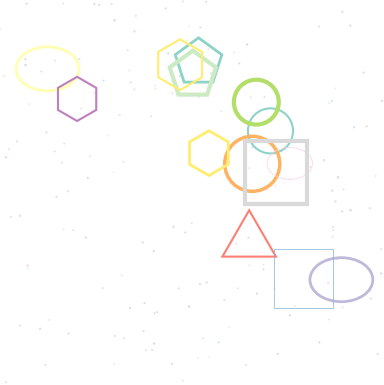[{"shape": "pentagon", "thickness": 2, "radius": 0.32, "center": [0.516, 0.838]}, {"shape": "circle", "thickness": 1.5, "radius": 0.29, "center": [0.703, 0.66]}, {"shape": "oval", "thickness": 2, "radius": 0.41, "center": [0.123, 0.821]}, {"shape": "oval", "thickness": 2, "radius": 0.41, "center": [0.887, 0.274]}, {"shape": "triangle", "thickness": 1.5, "radius": 0.4, "center": [0.647, 0.374]}, {"shape": "square", "thickness": 0.5, "radius": 0.38, "center": [0.788, 0.276]}, {"shape": "circle", "thickness": 2.5, "radius": 0.36, "center": [0.655, 0.575]}, {"shape": "circle", "thickness": 3, "radius": 0.29, "center": [0.666, 0.735]}, {"shape": "oval", "thickness": 0.5, "radius": 0.29, "center": [0.753, 0.575]}, {"shape": "square", "thickness": 3, "radius": 0.4, "center": [0.718, 0.552]}, {"shape": "hexagon", "thickness": 1.5, "radius": 0.29, "center": [0.2, 0.743]}, {"shape": "pentagon", "thickness": 3, "radius": 0.32, "center": [0.501, 0.805]}, {"shape": "hexagon", "thickness": 2, "radius": 0.29, "center": [0.543, 0.602]}, {"shape": "hexagon", "thickness": 1.5, "radius": 0.33, "center": [0.468, 0.832]}]